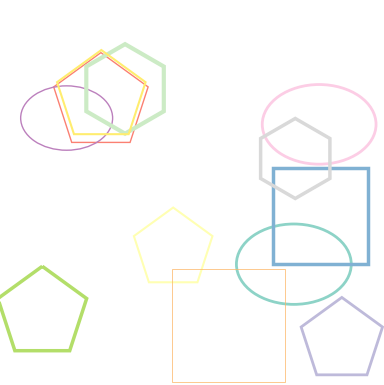[{"shape": "oval", "thickness": 2, "radius": 0.75, "center": [0.763, 0.314]}, {"shape": "pentagon", "thickness": 1.5, "radius": 0.54, "center": [0.45, 0.354]}, {"shape": "pentagon", "thickness": 2, "radius": 0.56, "center": [0.888, 0.116]}, {"shape": "pentagon", "thickness": 1, "radius": 0.64, "center": [0.262, 0.734]}, {"shape": "square", "thickness": 2.5, "radius": 0.62, "center": [0.834, 0.439]}, {"shape": "square", "thickness": 0.5, "radius": 0.73, "center": [0.593, 0.154]}, {"shape": "pentagon", "thickness": 2.5, "radius": 0.61, "center": [0.11, 0.187]}, {"shape": "oval", "thickness": 2, "radius": 0.74, "center": [0.829, 0.677]}, {"shape": "hexagon", "thickness": 2.5, "radius": 0.52, "center": [0.767, 0.588]}, {"shape": "oval", "thickness": 1, "radius": 0.6, "center": [0.173, 0.693]}, {"shape": "hexagon", "thickness": 3, "radius": 0.58, "center": [0.325, 0.769]}, {"shape": "pentagon", "thickness": 1.5, "radius": 0.6, "center": [0.263, 0.749]}]